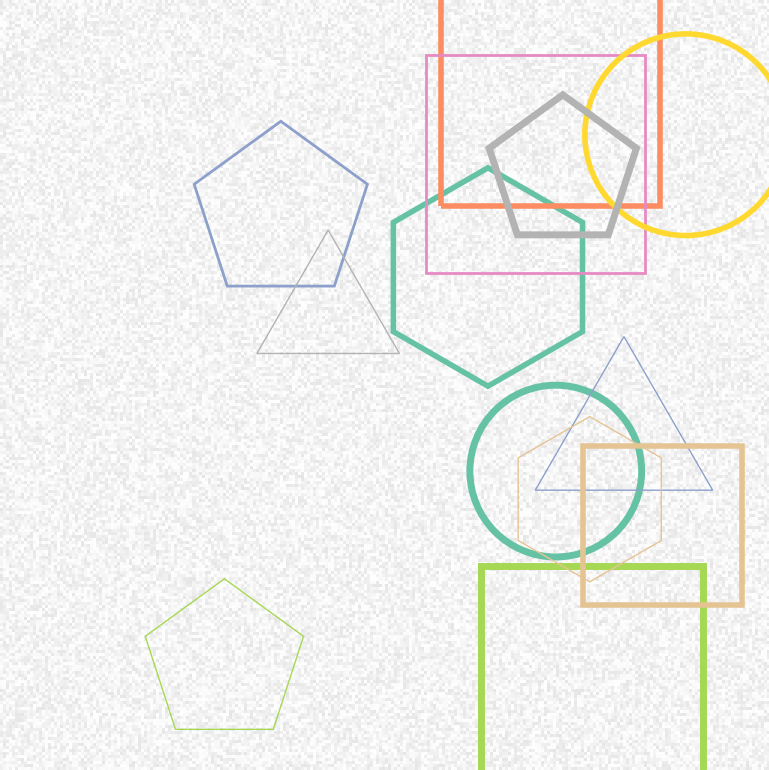[{"shape": "circle", "thickness": 2.5, "radius": 0.56, "center": [0.722, 0.388]}, {"shape": "hexagon", "thickness": 2, "radius": 0.71, "center": [0.634, 0.64]}, {"shape": "square", "thickness": 2, "radius": 0.71, "center": [0.715, 0.875]}, {"shape": "pentagon", "thickness": 1, "radius": 0.59, "center": [0.365, 0.724]}, {"shape": "triangle", "thickness": 0.5, "radius": 0.66, "center": [0.81, 0.43]}, {"shape": "square", "thickness": 1, "radius": 0.71, "center": [0.695, 0.787]}, {"shape": "square", "thickness": 2.5, "radius": 0.72, "center": [0.768, 0.121]}, {"shape": "pentagon", "thickness": 0.5, "radius": 0.54, "center": [0.291, 0.14]}, {"shape": "circle", "thickness": 2, "radius": 0.65, "center": [0.891, 0.825]}, {"shape": "hexagon", "thickness": 0.5, "radius": 0.54, "center": [0.766, 0.352]}, {"shape": "square", "thickness": 2, "radius": 0.52, "center": [0.86, 0.317]}, {"shape": "pentagon", "thickness": 2.5, "radius": 0.5, "center": [0.731, 0.776]}, {"shape": "triangle", "thickness": 0.5, "radius": 0.53, "center": [0.426, 0.594]}]